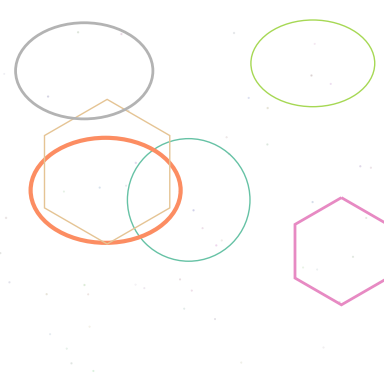[{"shape": "circle", "thickness": 1, "radius": 0.8, "center": [0.49, 0.481]}, {"shape": "oval", "thickness": 3, "radius": 0.97, "center": [0.274, 0.506]}, {"shape": "hexagon", "thickness": 2, "radius": 0.7, "center": [0.887, 0.347]}, {"shape": "oval", "thickness": 1, "radius": 0.8, "center": [0.813, 0.835]}, {"shape": "hexagon", "thickness": 1, "radius": 0.94, "center": [0.278, 0.554]}, {"shape": "oval", "thickness": 2, "radius": 0.89, "center": [0.219, 0.816]}]